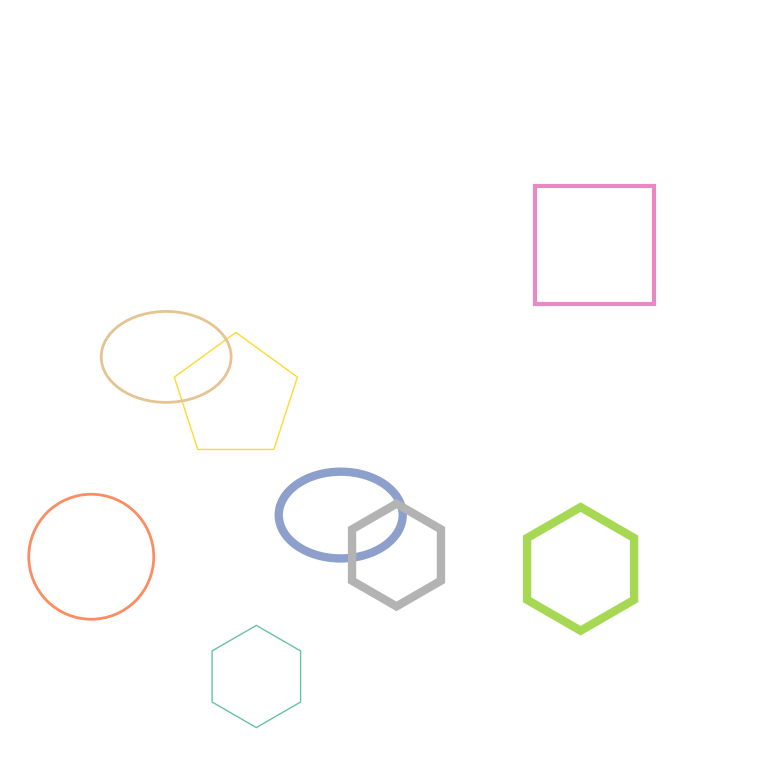[{"shape": "hexagon", "thickness": 0.5, "radius": 0.33, "center": [0.333, 0.121]}, {"shape": "circle", "thickness": 1, "radius": 0.41, "center": [0.119, 0.277]}, {"shape": "oval", "thickness": 3, "radius": 0.4, "center": [0.442, 0.331]}, {"shape": "square", "thickness": 1.5, "radius": 0.38, "center": [0.772, 0.682]}, {"shape": "hexagon", "thickness": 3, "radius": 0.4, "center": [0.754, 0.261]}, {"shape": "pentagon", "thickness": 0.5, "radius": 0.42, "center": [0.306, 0.484]}, {"shape": "oval", "thickness": 1, "radius": 0.42, "center": [0.216, 0.536]}, {"shape": "hexagon", "thickness": 3, "radius": 0.33, "center": [0.515, 0.279]}]